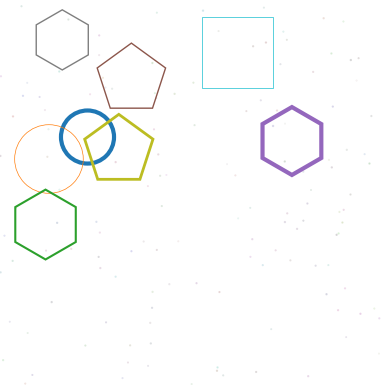[{"shape": "circle", "thickness": 3, "radius": 0.34, "center": [0.227, 0.644]}, {"shape": "circle", "thickness": 0.5, "radius": 0.45, "center": [0.127, 0.587]}, {"shape": "hexagon", "thickness": 1.5, "radius": 0.45, "center": [0.118, 0.417]}, {"shape": "hexagon", "thickness": 3, "radius": 0.44, "center": [0.758, 0.634]}, {"shape": "pentagon", "thickness": 1, "radius": 0.47, "center": [0.341, 0.795]}, {"shape": "hexagon", "thickness": 1, "radius": 0.39, "center": [0.162, 0.896]}, {"shape": "pentagon", "thickness": 2, "radius": 0.47, "center": [0.309, 0.61]}, {"shape": "square", "thickness": 0.5, "radius": 0.46, "center": [0.617, 0.863]}]